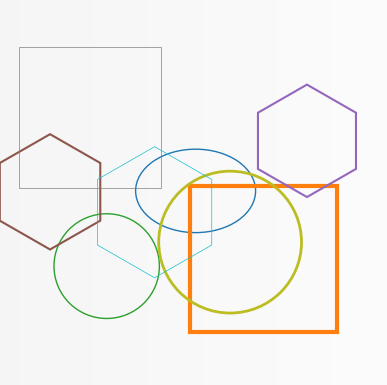[{"shape": "oval", "thickness": 1, "radius": 0.77, "center": [0.505, 0.504]}, {"shape": "square", "thickness": 3, "radius": 0.95, "center": [0.679, 0.328]}, {"shape": "circle", "thickness": 1, "radius": 0.68, "center": [0.275, 0.309]}, {"shape": "hexagon", "thickness": 1.5, "radius": 0.73, "center": [0.792, 0.634]}, {"shape": "hexagon", "thickness": 1.5, "radius": 0.75, "center": [0.129, 0.502]}, {"shape": "square", "thickness": 0.5, "radius": 0.91, "center": [0.232, 0.695]}, {"shape": "circle", "thickness": 2, "radius": 0.92, "center": [0.594, 0.371]}, {"shape": "hexagon", "thickness": 0.5, "radius": 0.85, "center": [0.399, 0.449]}]